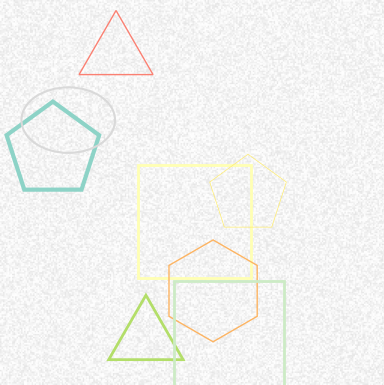[{"shape": "pentagon", "thickness": 3, "radius": 0.63, "center": [0.137, 0.61]}, {"shape": "square", "thickness": 2, "radius": 0.73, "center": [0.506, 0.424]}, {"shape": "triangle", "thickness": 1, "radius": 0.55, "center": [0.301, 0.862]}, {"shape": "hexagon", "thickness": 1, "radius": 0.66, "center": [0.553, 0.245]}, {"shape": "triangle", "thickness": 2, "radius": 0.56, "center": [0.379, 0.122]}, {"shape": "oval", "thickness": 1.5, "radius": 0.61, "center": [0.177, 0.688]}, {"shape": "square", "thickness": 2, "radius": 0.72, "center": [0.594, 0.127]}, {"shape": "pentagon", "thickness": 0.5, "radius": 0.52, "center": [0.644, 0.495]}]